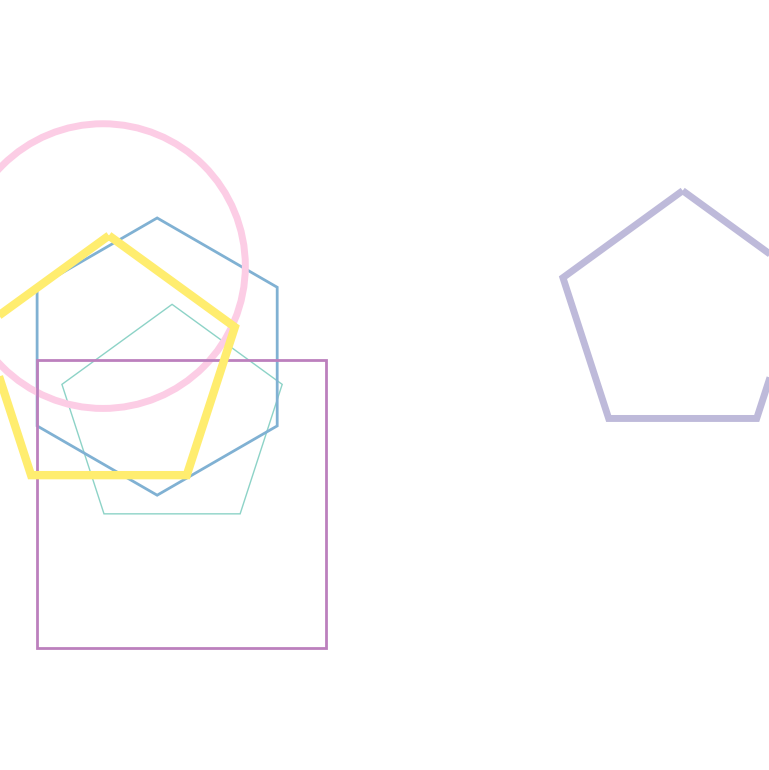[{"shape": "pentagon", "thickness": 0.5, "radius": 0.75, "center": [0.223, 0.454]}, {"shape": "pentagon", "thickness": 2.5, "radius": 0.82, "center": [0.887, 0.589]}, {"shape": "hexagon", "thickness": 1, "radius": 0.9, "center": [0.204, 0.537]}, {"shape": "circle", "thickness": 2.5, "radius": 0.92, "center": [0.134, 0.654]}, {"shape": "square", "thickness": 1, "radius": 0.94, "center": [0.236, 0.346]}, {"shape": "pentagon", "thickness": 3, "radius": 0.86, "center": [0.141, 0.522]}]